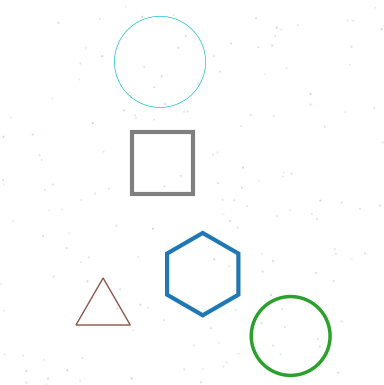[{"shape": "hexagon", "thickness": 3, "radius": 0.53, "center": [0.527, 0.288]}, {"shape": "circle", "thickness": 2.5, "radius": 0.51, "center": [0.755, 0.127]}, {"shape": "triangle", "thickness": 1, "radius": 0.41, "center": [0.268, 0.197]}, {"shape": "square", "thickness": 3, "radius": 0.4, "center": [0.422, 0.578]}, {"shape": "circle", "thickness": 0.5, "radius": 0.59, "center": [0.416, 0.839]}]